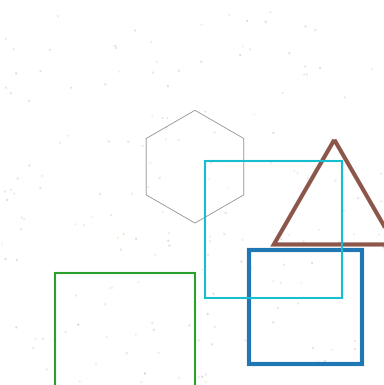[{"shape": "square", "thickness": 3, "radius": 0.74, "center": [0.793, 0.202]}, {"shape": "square", "thickness": 1.5, "radius": 0.91, "center": [0.324, 0.11]}, {"shape": "triangle", "thickness": 3, "radius": 0.91, "center": [0.868, 0.456]}, {"shape": "hexagon", "thickness": 0.5, "radius": 0.73, "center": [0.506, 0.567]}, {"shape": "square", "thickness": 1.5, "radius": 0.89, "center": [0.71, 0.404]}]